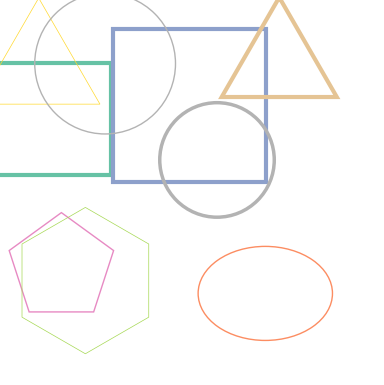[{"shape": "square", "thickness": 3, "radius": 0.73, "center": [0.143, 0.69]}, {"shape": "oval", "thickness": 1, "radius": 0.87, "center": [0.689, 0.238]}, {"shape": "square", "thickness": 3, "radius": 0.99, "center": [0.492, 0.726]}, {"shape": "pentagon", "thickness": 1, "radius": 0.71, "center": [0.159, 0.305]}, {"shape": "hexagon", "thickness": 0.5, "radius": 0.95, "center": [0.222, 0.271]}, {"shape": "triangle", "thickness": 0.5, "radius": 0.92, "center": [0.1, 0.821]}, {"shape": "triangle", "thickness": 3, "radius": 0.86, "center": [0.725, 0.834]}, {"shape": "circle", "thickness": 2.5, "radius": 0.74, "center": [0.564, 0.585]}, {"shape": "circle", "thickness": 1, "radius": 0.91, "center": [0.273, 0.835]}]